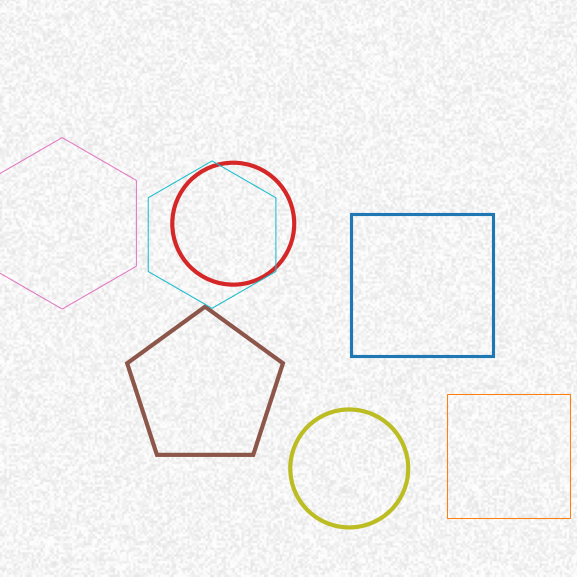[{"shape": "square", "thickness": 1.5, "radius": 0.62, "center": [0.73, 0.505]}, {"shape": "square", "thickness": 0.5, "radius": 0.53, "center": [0.88, 0.21]}, {"shape": "circle", "thickness": 2, "radius": 0.53, "center": [0.404, 0.612]}, {"shape": "pentagon", "thickness": 2, "radius": 0.71, "center": [0.355, 0.326]}, {"shape": "hexagon", "thickness": 0.5, "radius": 0.74, "center": [0.108, 0.612]}, {"shape": "circle", "thickness": 2, "radius": 0.51, "center": [0.605, 0.188]}, {"shape": "hexagon", "thickness": 0.5, "radius": 0.64, "center": [0.367, 0.593]}]